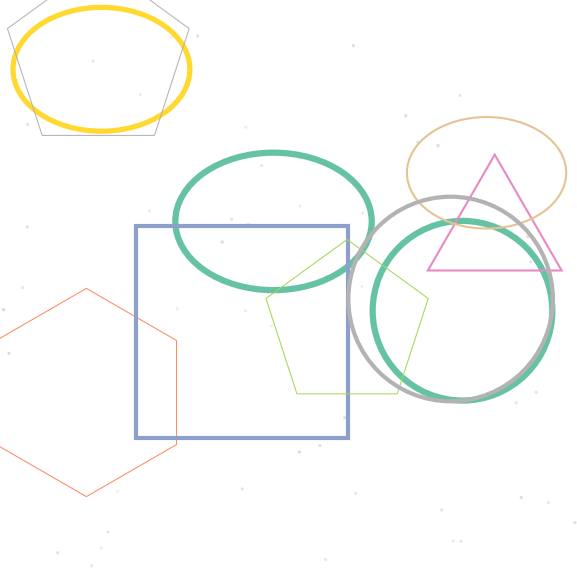[{"shape": "oval", "thickness": 3, "radius": 0.85, "center": [0.474, 0.616]}, {"shape": "circle", "thickness": 3, "radius": 0.78, "center": [0.801, 0.461]}, {"shape": "hexagon", "thickness": 0.5, "radius": 0.9, "center": [0.15, 0.319]}, {"shape": "square", "thickness": 2, "radius": 0.92, "center": [0.419, 0.424]}, {"shape": "triangle", "thickness": 1, "radius": 0.67, "center": [0.857, 0.598]}, {"shape": "pentagon", "thickness": 0.5, "radius": 0.74, "center": [0.601, 0.437]}, {"shape": "oval", "thickness": 2.5, "radius": 0.77, "center": [0.176, 0.879]}, {"shape": "oval", "thickness": 1, "radius": 0.69, "center": [0.843, 0.7]}, {"shape": "circle", "thickness": 2, "radius": 0.89, "center": [0.78, 0.481]}, {"shape": "pentagon", "thickness": 0.5, "radius": 0.83, "center": [0.17, 0.899]}]